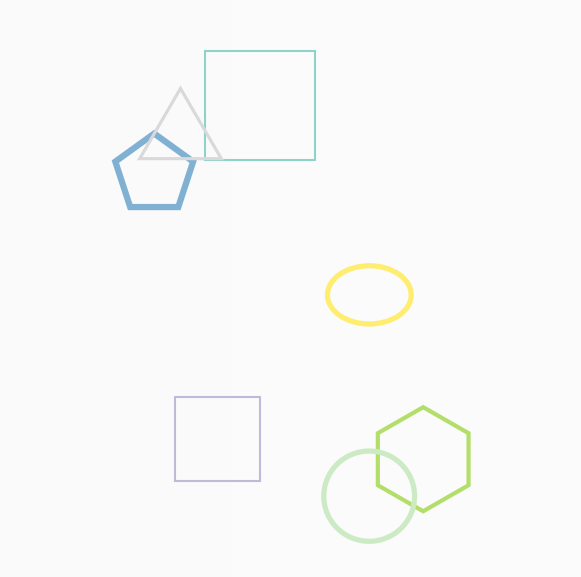[{"shape": "square", "thickness": 1, "radius": 0.47, "center": [0.447, 0.817]}, {"shape": "square", "thickness": 1, "radius": 0.37, "center": [0.374, 0.239]}, {"shape": "pentagon", "thickness": 3, "radius": 0.35, "center": [0.265, 0.698]}, {"shape": "hexagon", "thickness": 2, "radius": 0.45, "center": [0.728, 0.204]}, {"shape": "triangle", "thickness": 1.5, "radius": 0.41, "center": [0.311, 0.765]}, {"shape": "circle", "thickness": 2.5, "radius": 0.39, "center": [0.635, 0.14]}, {"shape": "oval", "thickness": 2.5, "radius": 0.36, "center": [0.635, 0.489]}]